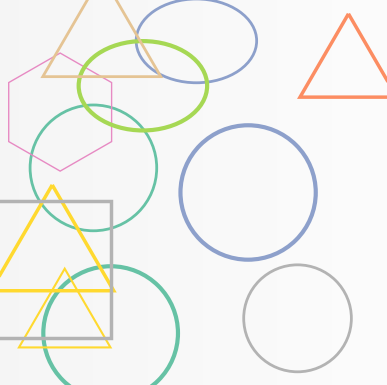[{"shape": "circle", "thickness": 3, "radius": 0.87, "center": [0.286, 0.135]}, {"shape": "circle", "thickness": 2, "radius": 0.82, "center": [0.241, 0.564]}, {"shape": "triangle", "thickness": 2.5, "radius": 0.72, "center": [0.899, 0.82]}, {"shape": "oval", "thickness": 2, "radius": 0.78, "center": [0.507, 0.894]}, {"shape": "circle", "thickness": 3, "radius": 0.87, "center": [0.64, 0.5]}, {"shape": "hexagon", "thickness": 1, "radius": 0.77, "center": [0.155, 0.709]}, {"shape": "oval", "thickness": 3, "radius": 0.83, "center": [0.369, 0.777]}, {"shape": "triangle", "thickness": 2.5, "radius": 0.92, "center": [0.135, 0.336]}, {"shape": "triangle", "thickness": 1.5, "radius": 0.68, "center": [0.167, 0.166]}, {"shape": "triangle", "thickness": 2, "radius": 0.88, "center": [0.263, 0.889]}, {"shape": "circle", "thickness": 2, "radius": 0.69, "center": [0.768, 0.173]}, {"shape": "square", "thickness": 2.5, "radius": 0.89, "center": [0.109, 0.3]}]